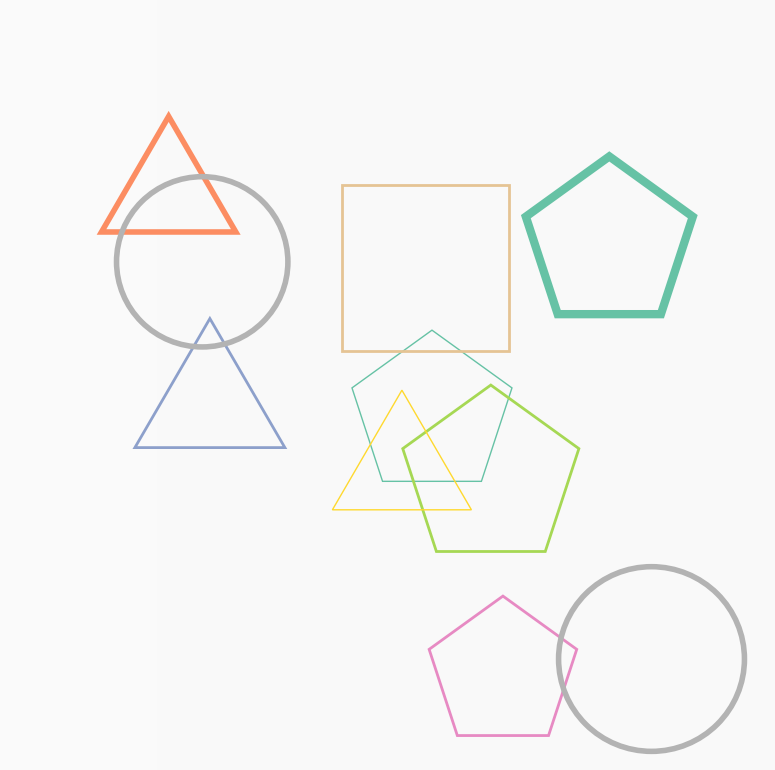[{"shape": "pentagon", "thickness": 0.5, "radius": 0.54, "center": [0.557, 0.463]}, {"shape": "pentagon", "thickness": 3, "radius": 0.57, "center": [0.786, 0.684]}, {"shape": "triangle", "thickness": 2, "radius": 0.5, "center": [0.218, 0.749]}, {"shape": "triangle", "thickness": 1, "radius": 0.56, "center": [0.271, 0.475]}, {"shape": "pentagon", "thickness": 1, "radius": 0.5, "center": [0.649, 0.126]}, {"shape": "pentagon", "thickness": 1, "radius": 0.6, "center": [0.633, 0.38]}, {"shape": "triangle", "thickness": 0.5, "radius": 0.52, "center": [0.519, 0.39]}, {"shape": "square", "thickness": 1, "radius": 0.54, "center": [0.549, 0.652]}, {"shape": "circle", "thickness": 2, "radius": 0.55, "center": [0.261, 0.66]}, {"shape": "circle", "thickness": 2, "radius": 0.6, "center": [0.841, 0.144]}]